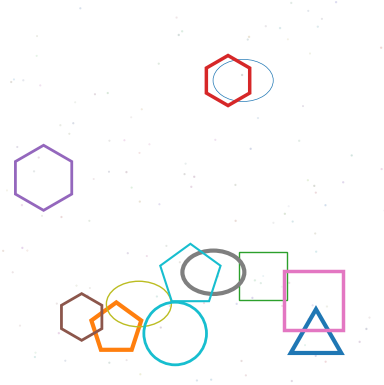[{"shape": "triangle", "thickness": 3, "radius": 0.38, "center": [0.821, 0.121]}, {"shape": "oval", "thickness": 0.5, "radius": 0.39, "center": [0.632, 0.791]}, {"shape": "pentagon", "thickness": 3, "radius": 0.34, "center": [0.302, 0.146]}, {"shape": "square", "thickness": 1, "radius": 0.31, "center": [0.683, 0.283]}, {"shape": "hexagon", "thickness": 2.5, "radius": 0.32, "center": [0.592, 0.791]}, {"shape": "hexagon", "thickness": 2, "radius": 0.42, "center": [0.113, 0.538]}, {"shape": "hexagon", "thickness": 2, "radius": 0.3, "center": [0.212, 0.177]}, {"shape": "square", "thickness": 2.5, "radius": 0.38, "center": [0.814, 0.22]}, {"shape": "oval", "thickness": 3, "radius": 0.4, "center": [0.554, 0.293]}, {"shape": "oval", "thickness": 1, "radius": 0.42, "center": [0.361, 0.21]}, {"shape": "pentagon", "thickness": 1.5, "radius": 0.41, "center": [0.495, 0.284]}, {"shape": "circle", "thickness": 2, "radius": 0.41, "center": [0.455, 0.134]}]